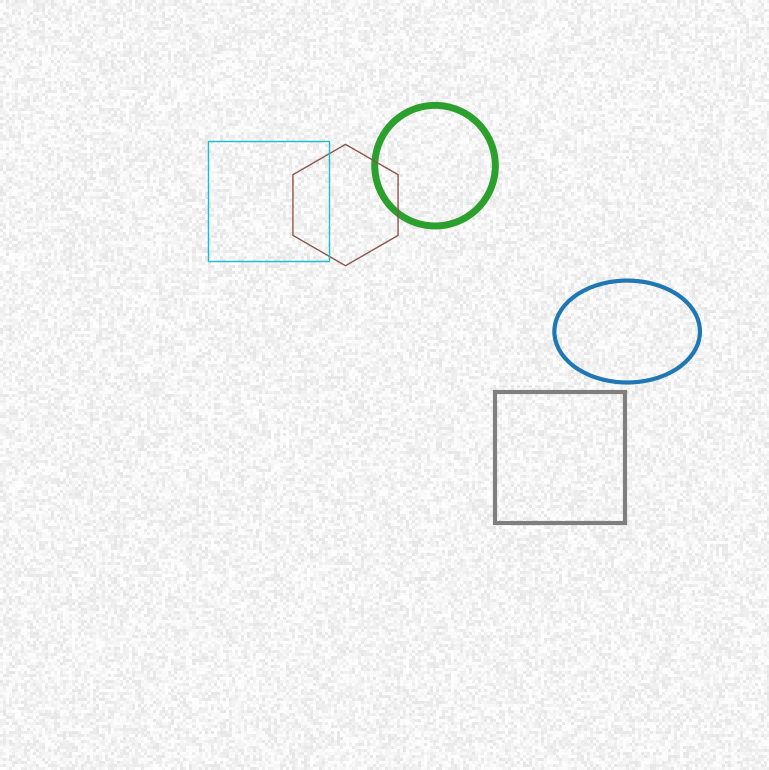[{"shape": "oval", "thickness": 1.5, "radius": 0.47, "center": [0.815, 0.569]}, {"shape": "circle", "thickness": 2.5, "radius": 0.39, "center": [0.565, 0.785]}, {"shape": "hexagon", "thickness": 0.5, "radius": 0.39, "center": [0.449, 0.734]}, {"shape": "square", "thickness": 1.5, "radius": 0.42, "center": [0.727, 0.406]}, {"shape": "square", "thickness": 0.5, "radius": 0.39, "center": [0.348, 0.739]}]